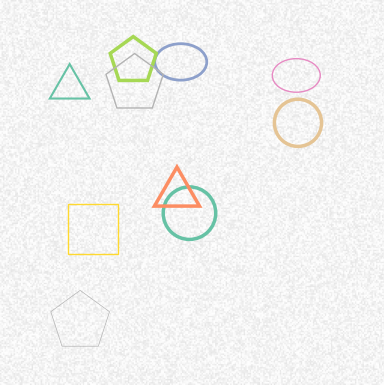[{"shape": "triangle", "thickness": 1.5, "radius": 0.3, "center": [0.181, 0.774]}, {"shape": "circle", "thickness": 2.5, "radius": 0.34, "center": [0.492, 0.446]}, {"shape": "triangle", "thickness": 2.5, "radius": 0.34, "center": [0.46, 0.498]}, {"shape": "oval", "thickness": 2, "radius": 0.34, "center": [0.469, 0.839]}, {"shape": "oval", "thickness": 1, "radius": 0.31, "center": [0.77, 0.804]}, {"shape": "pentagon", "thickness": 2.5, "radius": 0.31, "center": [0.346, 0.842]}, {"shape": "square", "thickness": 1, "radius": 0.32, "center": [0.241, 0.406]}, {"shape": "circle", "thickness": 2.5, "radius": 0.31, "center": [0.774, 0.681]}, {"shape": "pentagon", "thickness": 0.5, "radius": 0.4, "center": [0.208, 0.166]}, {"shape": "pentagon", "thickness": 1, "radius": 0.39, "center": [0.35, 0.783]}]